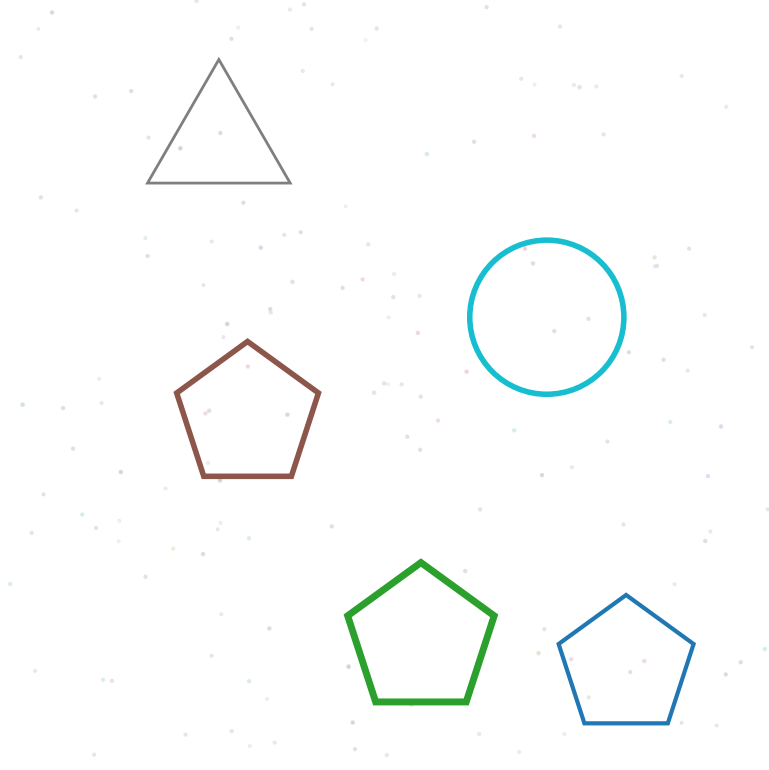[{"shape": "pentagon", "thickness": 1.5, "radius": 0.46, "center": [0.813, 0.135]}, {"shape": "pentagon", "thickness": 2.5, "radius": 0.5, "center": [0.547, 0.169]}, {"shape": "pentagon", "thickness": 2, "radius": 0.48, "center": [0.322, 0.46]}, {"shape": "triangle", "thickness": 1, "radius": 0.53, "center": [0.284, 0.816]}, {"shape": "circle", "thickness": 2, "radius": 0.5, "center": [0.71, 0.588]}]